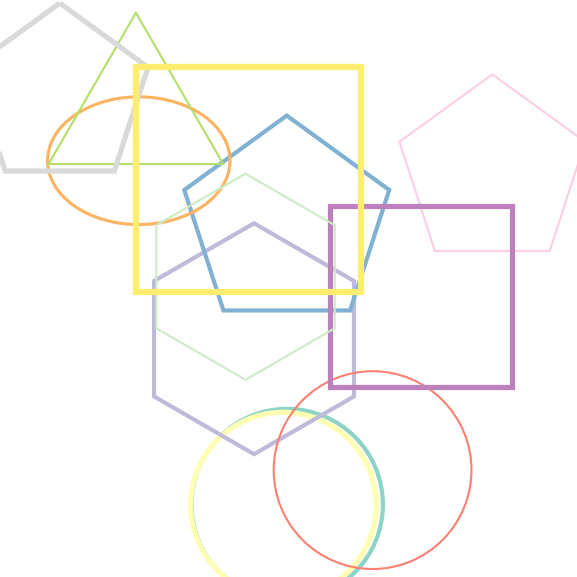[{"shape": "circle", "thickness": 2, "radius": 0.83, "center": [0.497, 0.125]}, {"shape": "circle", "thickness": 2.5, "radius": 0.8, "center": [0.491, 0.125]}, {"shape": "hexagon", "thickness": 2, "radius": 1.0, "center": [0.44, 0.413]}, {"shape": "circle", "thickness": 1, "radius": 0.86, "center": [0.645, 0.185]}, {"shape": "pentagon", "thickness": 2, "radius": 0.93, "center": [0.497, 0.612]}, {"shape": "oval", "thickness": 1.5, "radius": 0.79, "center": [0.24, 0.721]}, {"shape": "triangle", "thickness": 1, "radius": 0.87, "center": [0.235, 0.802]}, {"shape": "pentagon", "thickness": 1, "radius": 0.85, "center": [0.853, 0.701]}, {"shape": "pentagon", "thickness": 2.5, "radius": 0.8, "center": [0.103, 0.833]}, {"shape": "square", "thickness": 2.5, "radius": 0.79, "center": [0.729, 0.486]}, {"shape": "hexagon", "thickness": 1, "radius": 0.89, "center": [0.425, 0.52]}, {"shape": "square", "thickness": 3, "radius": 0.97, "center": [0.43, 0.688]}]